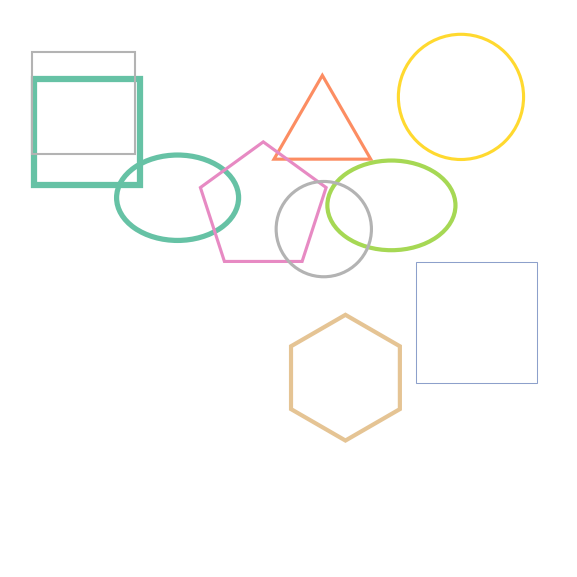[{"shape": "square", "thickness": 3, "radius": 0.46, "center": [0.151, 0.77]}, {"shape": "oval", "thickness": 2.5, "radius": 0.53, "center": [0.308, 0.657]}, {"shape": "triangle", "thickness": 1.5, "radius": 0.48, "center": [0.558, 0.772]}, {"shape": "square", "thickness": 0.5, "radius": 0.52, "center": [0.825, 0.441]}, {"shape": "pentagon", "thickness": 1.5, "radius": 0.57, "center": [0.456, 0.639]}, {"shape": "oval", "thickness": 2, "radius": 0.55, "center": [0.678, 0.644]}, {"shape": "circle", "thickness": 1.5, "radius": 0.54, "center": [0.798, 0.831]}, {"shape": "hexagon", "thickness": 2, "radius": 0.54, "center": [0.598, 0.345]}, {"shape": "square", "thickness": 1, "radius": 0.44, "center": [0.145, 0.821]}, {"shape": "circle", "thickness": 1.5, "radius": 0.41, "center": [0.561, 0.602]}]